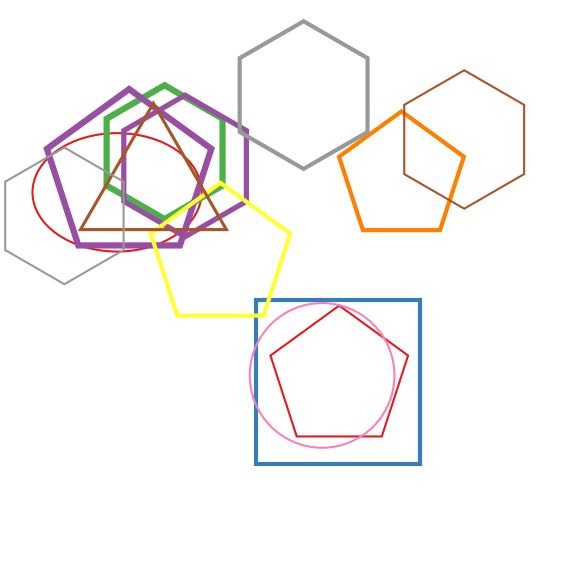[{"shape": "oval", "thickness": 1, "radius": 0.73, "center": [0.203, 0.666]}, {"shape": "pentagon", "thickness": 1, "radius": 0.63, "center": [0.587, 0.345]}, {"shape": "square", "thickness": 2, "radius": 0.71, "center": [0.585, 0.338]}, {"shape": "hexagon", "thickness": 3, "radius": 0.58, "center": [0.285, 0.736]}, {"shape": "hexagon", "thickness": 2.5, "radius": 0.61, "center": [0.32, 0.712]}, {"shape": "pentagon", "thickness": 3, "radius": 0.75, "center": [0.224, 0.695]}, {"shape": "pentagon", "thickness": 2, "radius": 0.57, "center": [0.695, 0.693]}, {"shape": "pentagon", "thickness": 2, "radius": 0.64, "center": [0.382, 0.555]}, {"shape": "hexagon", "thickness": 1, "radius": 0.6, "center": [0.804, 0.758]}, {"shape": "triangle", "thickness": 1.5, "radius": 0.73, "center": [0.266, 0.674]}, {"shape": "circle", "thickness": 1, "radius": 0.63, "center": [0.558, 0.349]}, {"shape": "hexagon", "thickness": 1, "radius": 0.59, "center": [0.112, 0.625]}, {"shape": "hexagon", "thickness": 2, "radius": 0.64, "center": [0.526, 0.835]}]